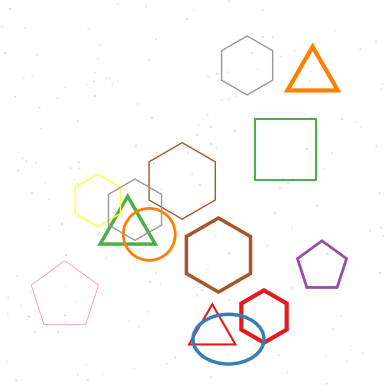[{"shape": "hexagon", "thickness": 3, "radius": 0.34, "center": [0.686, 0.178]}, {"shape": "triangle", "thickness": 1.5, "radius": 0.35, "center": [0.551, 0.14]}, {"shape": "oval", "thickness": 2.5, "radius": 0.46, "center": [0.593, 0.119]}, {"shape": "square", "thickness": 1.5, "radius": 0.4, "center": [0.741, 0.611]}, {"shape": "triangle", "thickness": 2.5, "radius": 0.41, "center": [0.332, 0.407]}, {"shape": "pentagon", "thickness": 2, "radius": 0.33, "center": [0.836, 0.308]}, {"shape": "circle", "thickness": 2, "radius": 0.34, "center": [0.388, 0.391]}, {"shape": "triangle", "thickness": 3, "radius": 0.38, "center": [0.812, 0.803]}, {"shape": "hexagon", "thickness": 1, "radius": 0.34, "center": [0.254, 0.48]}, {"shape": "hexagon", "thickness": 2.5, "radius": 0.48, "center": [0.567, 0.338]}, {"shape": "hexagon", "thickness": 1, "radius": 0.5, "center": [0.473, 0.53]}, {"shape": "pentagon", "thickness": 0.5, "radius": 0.46, "center": [0.168, 0.231]}, {"shape": "hexagon", "thickness": 1, "radius": 0.38, "center": [0.642, 0.83]}, {"shape": "hexagon", "thickness": 1, "radius": 0.4, "center": [0.351, 0.455]}]